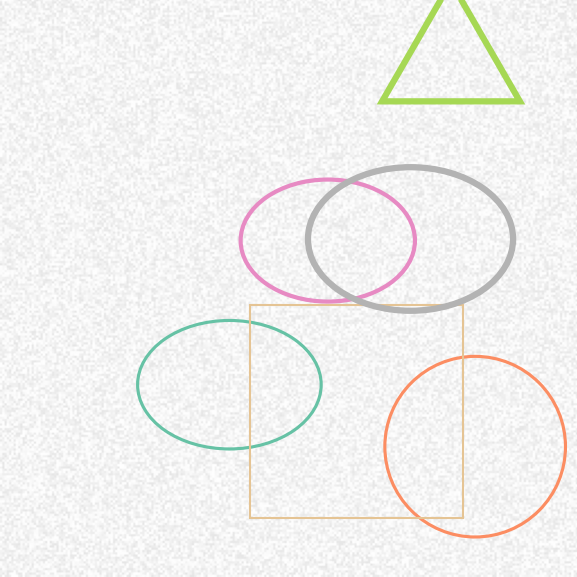[{"shape": "oval", "thickness": 1.5, "radius": 0.79, "center": [0.397, 0.333]}, {"shape": "circle", "thickness": 1.5, "radius": 0.78, "center": [0.823, 0.226]}, {"shape": "oval", "thickness": 2, "radius": 0.75, "center": [0.568, 0.583]}, {"shape": "triangle", "thickness": 3, "radius": 0.69, "center": [0.781, 0.892]}, {"shape": "square", "thickness": 1, "radius": 0.92, "center": [0.617, 0.287]}, {"shape": "oval", "thickness": 3, "radius": 0.89, "center": [0.711, 0.585]}]